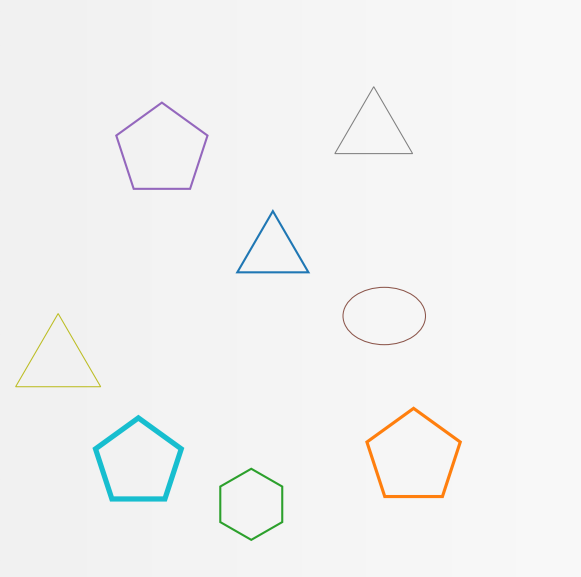[{"shape": "triangle", "thickness": 1, "radius": 0.35, "center": [0.469, 0.563]}, {"shape": "pentagon", "thickness": 1.5, "radius": 0.42, "center": [0.712, 0.208]}, {"shape": "hexagon", "thickness": 1, "radius": 0.31, "center": [0.432, 0.126]}, {"shape": "pentagon", "thickness": 1, "radius": 0.41, "center": [0.279, 0.739]}, {"shape": "oval", "thickness": 0.5, "radius": 0.35, "center": [0.661, 0.452]}, {"shape": "triangle", "thickness": 0.5, "radius": 0.39, "center": [0.643, 0.772]}, {"shape": "triangle", "thickness": 0.5, "radius": 0.42, "center": [0.1, 0.372]}, {"shape": "pentagon", "thickness": 2.5, "radius": 0.39, "center": [0.238, 0.198]}]